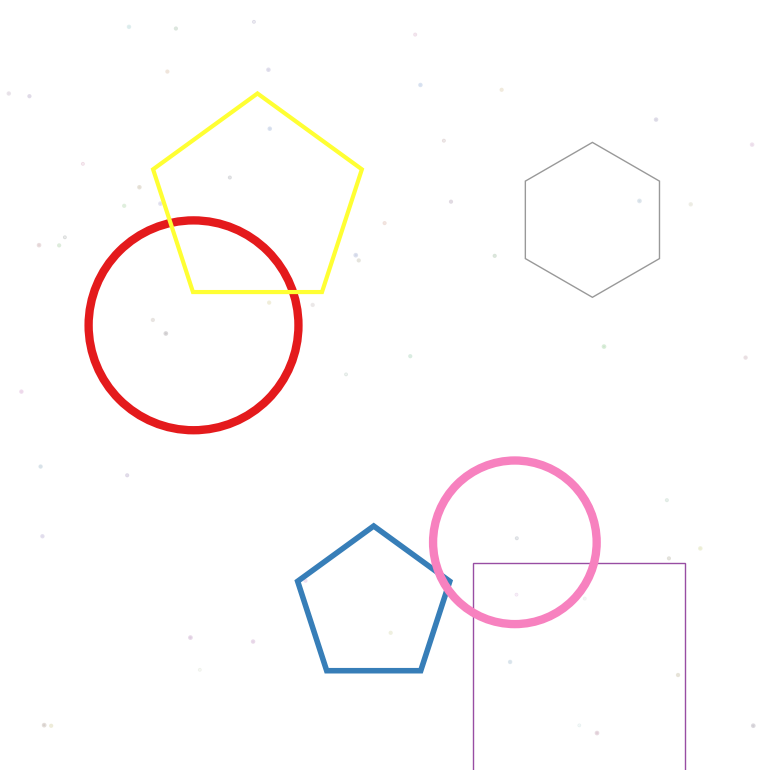[{"shape": "circle", "thickness": 3, "radius": 0.68, "center": [0.251, 0.578]}, {"shape": "pentagon", "thickness": 2, "radius": 0.52, "center": [0.485, 0.213]}, {"shape": "square", "thickness": 0.5, "radius": 0.69, "center": [0.751, 0.132]}, {"shape": "pentagon", "thickness": 1.5, "radius": 0.71, "center": [0.334, 0.736]}, {"shape": "circle", "thickness": 3, "radius": 0.53, "center": [0.669, 0.296]}, {"shape": "hexagon", "thickness": 0.5, "radius": 0.5, "center": [0.769, 0.714]}]